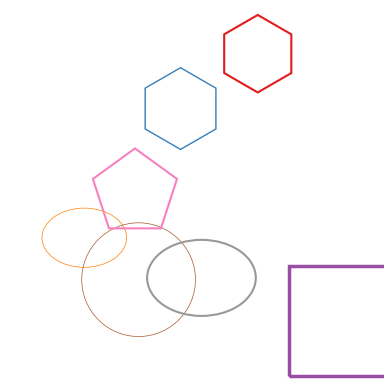[{"shape": "hexagon", "thickness": 1.5, "radius": 0.5, "center": [0.669, 0.861]}, {"shape": "hexagon", "thickness": 1, "radius": 0.53, "center": [0.469, 0.718]}, {"shape": "square", "thickness": 2.5, "radius": 0.71, "center": [0.892, 0.166]}, {"shape": "oval", "thickness": 0.5, "radius": 0.55, "center": [0.219, 0.383]}, {"shape": "circle", "thickness": 0.5, "radius": 0.74, "center": [0.36, 0.274]}, {"shape": "pentagon", "thickness": 1.5, "radius": 0.57, "center": [0.351, 0.5]}, {"shape": "oval", "thickness": 1.5, "radius": 0.71, "center": [0.523, 0.278]}]